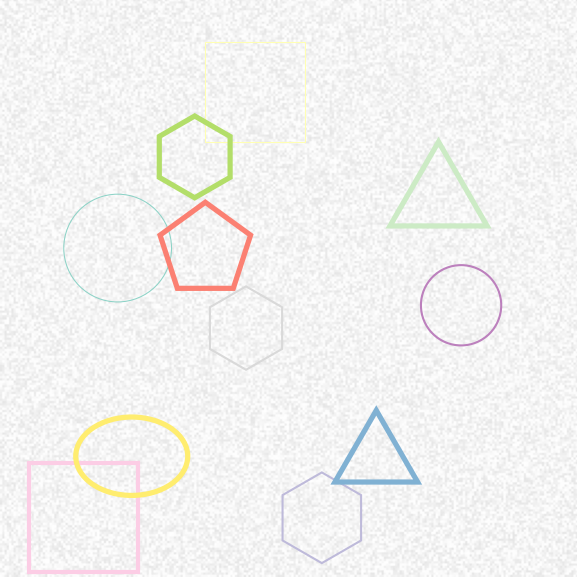[{"shape": "circle", "thickness": 0.5, "radius": 0.47, "center": [0.204, 0.57]}, {"shape": "square", "thickness": 0.5, "radius": 0.44, "center": [0.442, 0.84]}, {"shape": "hexagon", "thickness": 1, "radius": 0.39, "center": [0.557, 0.103]}, {"shape": "pentagon", "thickness": 2.5, "radius": 0.41, "center": [0.356, 0.566]}, {"shape": "triangle", "thickness": 2.5, "radius": 0.41, "center": [0.652, 0.206]}, {"shape": "hexagon", "thickness": 2.5, "radius": 0.35, "center": [0.337, 0.727]}, {"shape": "square", "thickness": 2, "radius": 0.47, "center": [0.145, 0.104]}, {"shape": "hexagon", "thickness": 1, "radius": 0.36, "center": [0.426, 0.431]}, {"shape": "circle", "thickness": 1, "radius": 0.35, "center": [0.798, 0.471]}, {"shape": "triangle", "thickness": 2.5, "radius": 0.49, "center": [0.759, 0.656]}, {"shape": "oval", "thickness": 2.5, "radius": 0.48, "center": [0.228, 0.209]}]